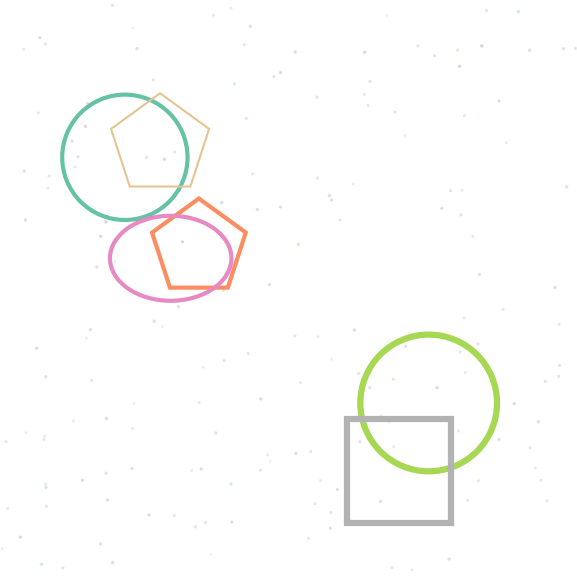[{"shape": "circle", "thickness": 2, "radius": 0.54, "center": [0.216, 0.727]}, {"shape": "pentagon", "thickness": 2, "radius": 0.43, "center": [0.344, 0.57]}, {"shape": "oval", "thickness": 2, "radius": 0.53, "center": [0.296, 0.552]}, {"shape": "circle", "thickness": 3, "radius": 0.59, "center": [0.742, 0.301]}, {"shape": "pentagon", "thickness": 1, "radius": 0.45, "center": [0.277, 0.748]}, {"shape": "square", "thickness": 3, "radius": 0.45, "center": [0.691, 0.184]}]